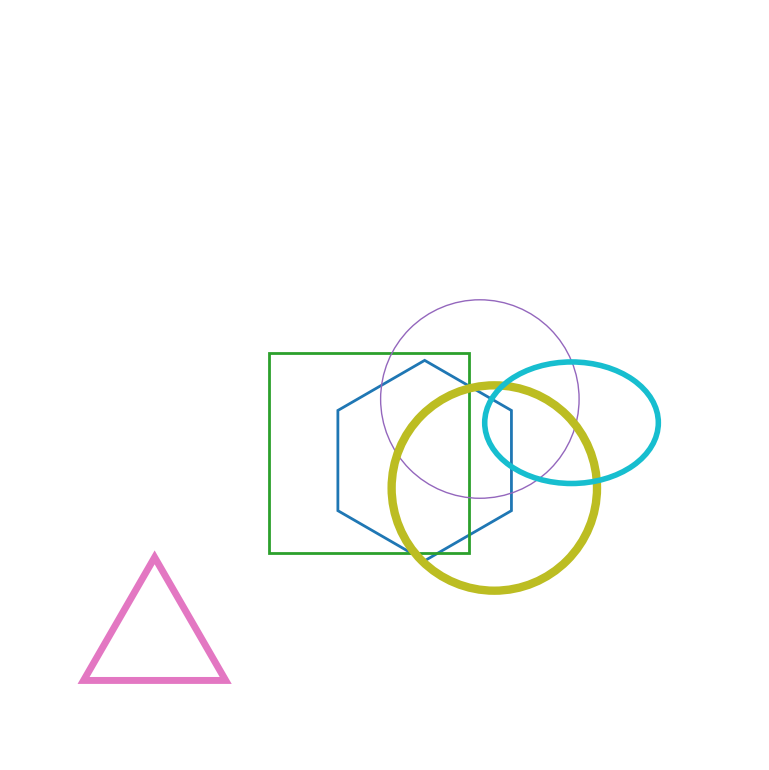[{"shape": "hexagon", "thickness": 1, "radius": 0.65, "center": [0.552, 0.402]}, {"shape": "square", "thickness": 1, "radius": 0.65, "center": [0.479, 0.412]}, {"shape": "circle", "thickness": 0.5, "radius": 0.64, "center": [0.623, 0.482]}, {"shape": "triangle", "thickness": 2.5, "radius": 0.53, "center": [0.201, 0.17]}, {"shape": "circle", "thickness": 3, "radius": 0.67, "center": [0.642, 0.366]}, {"shape": "oval", "thickness": 2, "radius": 0.56, "center": [0.742, 0.451]}]